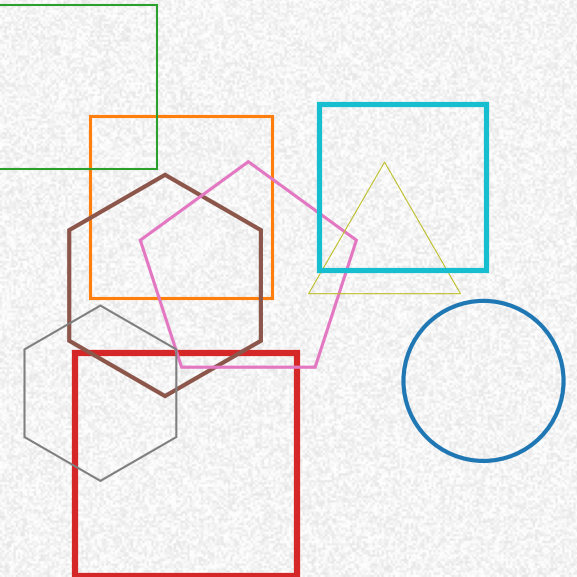[{"shape": "circle", "thickness": 2, "radius": 0.69, "center": [0.837, 0.34]}, {"shape": "square", "thickness": 1.5, "radius": 0.79, "center": [0.313, 0.641]}, {"shape": "square", "thickness": 1, "radius": 0.71, "center": [0.129, 0.848]}, {"shape": "square", "thickness": 3, "radius": 0.96, "center": [0.322, 0.195]}, {"shape": "hexagon", "thickness": 2, "radius": 0.96, "center": [0.286, 0.505]}, {"shape": "pentagon", "thickness": 1.5, "radius": 0.98, "center": [0.43, 0.522]}, {"shape": "hexagon", "thickness": 1, "radius": 0.76, "center": [0.174, 0.318]}, {"shape": "triangle", "thickness": 0.5, "radius": 0.76, "center": [0.666, 0.567]}, {"shape": "square", "thickness": 2.5, "radius": 0.72, "center": [0.697, 0.675]}]